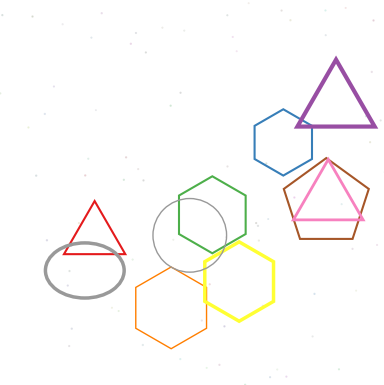[{"shape": "triangle", "thickness": 1.5, "radius": 0.46, "center": [0.246, 0.386]}, {"shape": "hexagon", "thickness": 1.5, "radius": 0.43, "center": [0.736, 0.63]}, {"shape": "hexagon", "thickness": 1.5, "radius": 0.5, "center": [0.551, 0.442]}, {"shape": "triangle", "thickness": 3, "radius": 0.58, "center": [0.873, 0.729]}, {"shape": "hexagon", "thickness": 1, "radius": 0.53, "center": [0.445, 0.2]}, {"shape": "hexagon", "thickness": 2.5, "radius": 0.52, "center": [0.621, 0.269]}, {"shape": "pentagon", "thickness": 1.5, "radius": 0.58, "center": [0.848, 0.473]}, {"shape": "triangle", "thickness": 2, "radius": 0.52, "center": [0.853, 0.481]}, {"shape": "circle", "thickness": 1, "radius": 0.48, "center": [0.493, 0.389]}, {"shape": "oval", "thickness": 2.5, "radius": 0.51, "center": [0.22, 0.297]}]